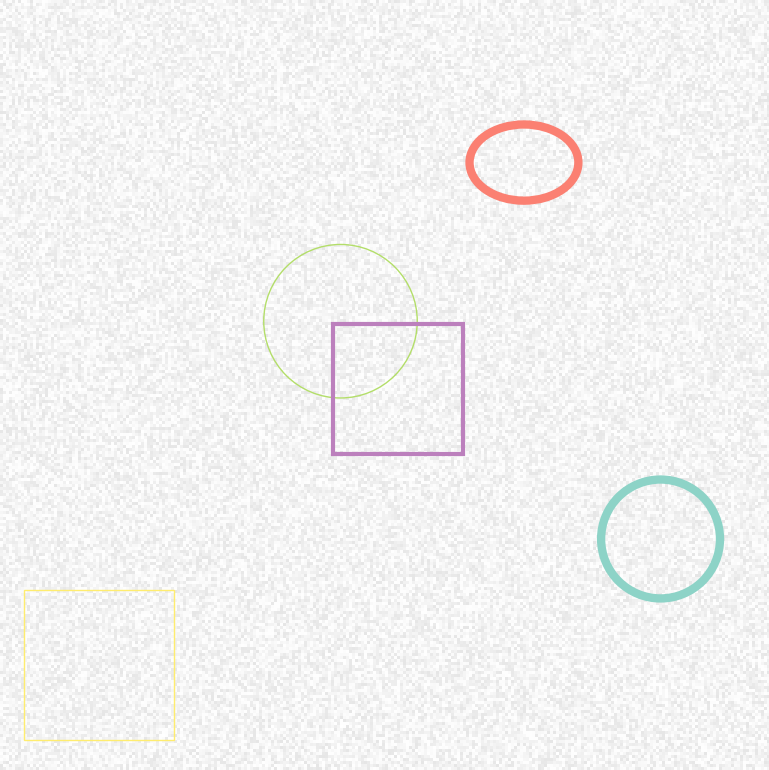[{"shape": "circle", "thickness": 3, "radius": 0.39, "center": [0.858, 0.3]}, {"shape": "oval", "thickness": 3, "radius": 0.35, "center": [0.68, 0.789]}, {"shape": "circle", "thickness": 0.5, "radius": 0.5, "center": [0.442, 0.583]}, {"shape": "square", "thickness": 1.5, "radius": 0.42, "center": [0.517, 0.494]}, {"shape": "square", "thickness": 0.5, "radius": 0.49, "center": [0.128, 0.137]}]